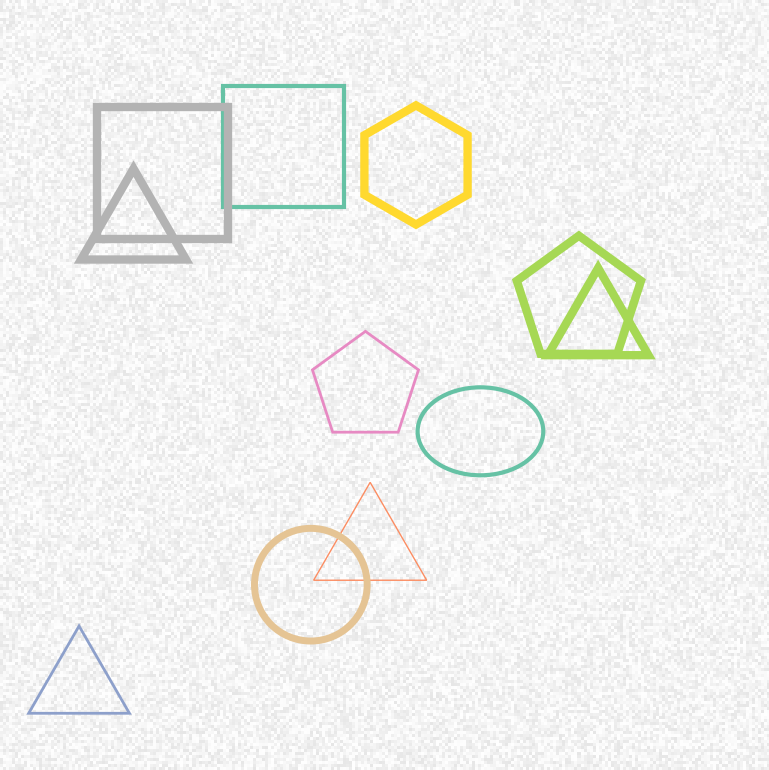[{"shape": "oval", "thickness": 1.5, "radius": 0.41, "center": [0.624, 0.44]}, {"shape": "square", "thickness": 1.5, "radius": 0.39, "center": [0.368, 0.81]}, {"shape": "triangle", "thickness": 0.5, "radius": 0.42, "center": [0.481, 0.289]}, {"shape": "triangle", "thickness": 1, "radius": 0.38, "center": [0.103, 0.111]}, {"shape": "pentagon", "thickness": 1, "radius": 0.36, "center": [0.475, 0.497]}, {"shape": "pentagon", "thickness": 3, "radius": 0.42, "center": [0.752, 0.609]}, {"shape": "triangle", "thickness": 3, "radius": 0.38, "center": [0.777, 0.576]}, {"shape": "hexagon", "thickness": 3, "radius": 0.39, "center": [0.54, 0.786]}, {"shape": "circle", "thickness": 2.5, "radius": 0.37, "center": [0.404, 0.241]}, {"shape": "triangle", "thickness": 3, "radius": 0.39, "center": [0.173, 0.702]}, {"shape": "square", "thickness": 3, "radius": 0.43, "center": [0.211, 0.775]}]